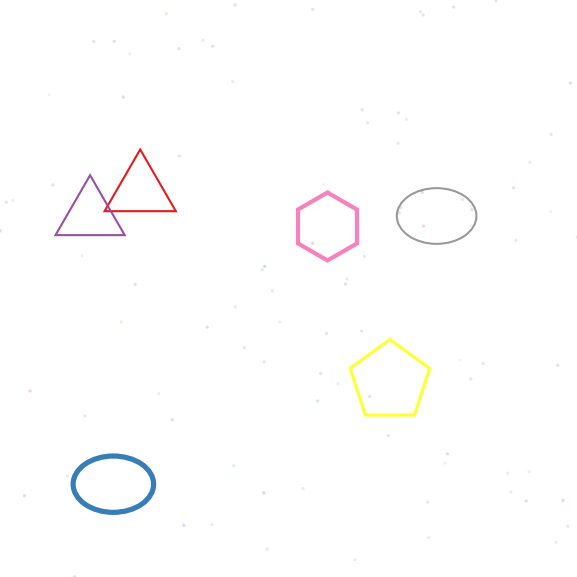[{"shape": "triangle", "thickness": 1, "radius": 0.36, "center": [0.243, 0.669]}, {"shape": "oval", "thickness": 2.5, "radius": 0.35, "center": [0.196, 0.161]}, {"shape": "triangle", "thickness": 1, "radius": 0.35, "center": [0.156, 0.627]}, {"shape": "pentagon", "thickness": 1.5, "radius": 0.36, "center": [0.675, 0.339]}, {"shape": "hexagon", "thickness": 2, "radius": 0.29, "center": [0.567, 0.607]}, {"shape": "oval", "thickness": 1, "radius": 0.34, "center": [0.756, 0.625]}]